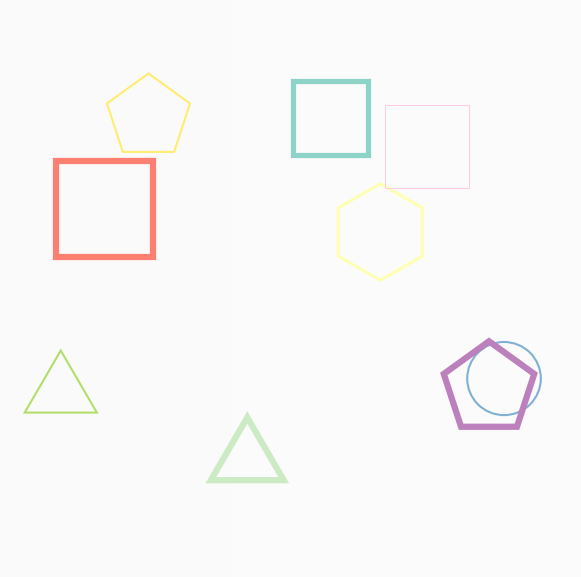[{"shape": "square", "thickness": 2.5, "radius": 0.32, "center": [0.569, 0.795]}, {"shape": "hexagon", "thickness": 1.5, "radius": 0.42, "center": [0.654, 0.597]}, {"shape": "square", "thickness": 3, "radius": 0.41, "center": [0.179, 0.637]}, {"shape": "circle", "thickness": 1, "radius": 0.32, "center": [0.867, 0.344]}, {"shape": "triangle", "thickness": 1, "radius": 0.36, "center": [0.105, 0.321]}, {"shape": "square", "thickness": 0.5, "radius": 0.36, "center": [0.734, 0.745]}, {"shape": "pentagon", "thickness": 3, "radius": 0.41, "center": [0.841, 0.326]}, {"shape": "triangle", "thickness": 3, "radius": 0.36, "center": [0.425, 0.204]}, {"shape": "pentagon", "thickness": 1, "radius": 0.38, "center": [0.255, 0.797]}]